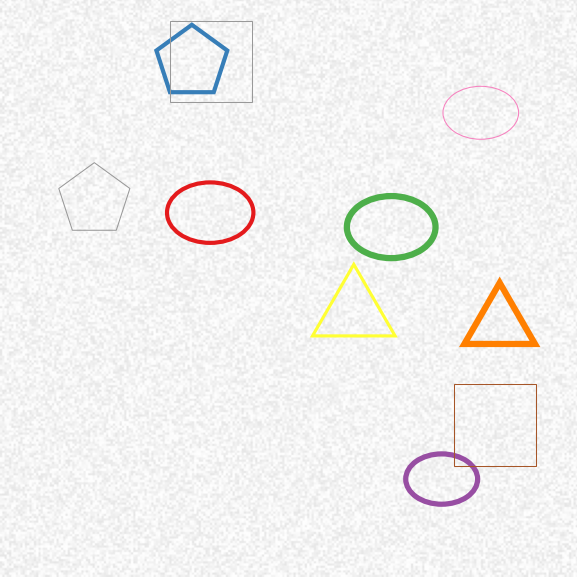[{"shape": "oval", "thickness": 2, "radius": 0.37, "center": [0.364, 0.631]}, {"shape": "pentagon", "thickness": 2, "radius": 0.32, "center": [0.332, 0.892]}, {"shape": "oval", "thickness": 3, "radius": 0.38, "center": [0.677, 0.606]}, {"shape": "oval", "thickness": 2.5, "radius": 0.31, "center": [0.765, 0.17]}, {"shape": "triangle", "thickness": 3, "radius": 0.35, "center": [0.865, 0.439]}, {"shape": "triangle", "thickness": 1.5, "radius": 0.41, "center": [0.613, 0.459]}, {"shape": "square", "thickness": 0.5, "radius": 0.36, "center": [0.857, 0.262]}, {"shape": "oval", "thickness": 0.5, "radius": 0.33, "center": [0.833, 0.804]}, {"shape": "square", "thickness": 0.5, "radius": 0.35, "center": [0.365, 0.892]}, {"shape": "pentagon", "thickness": 0.5, "radius": 0.32, "center": [0.163, 0.653]}]